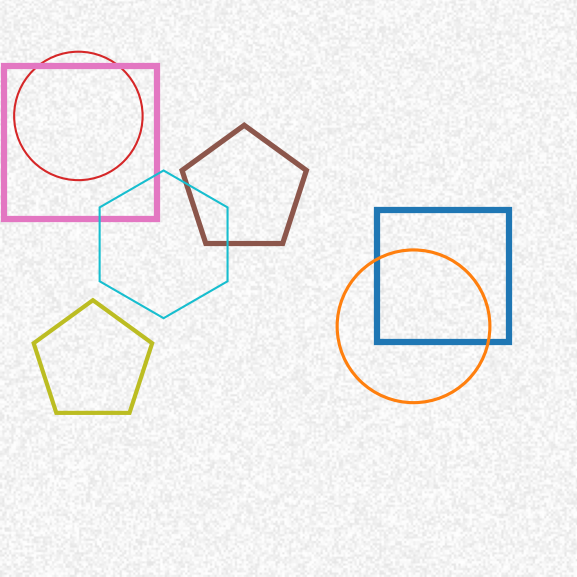[{"shape": "square", "thickness": 3, "radius": 0.57, "center": [0.767, 0.521]}, {"shape": "circle", "thickness": 1.5, "radius": 0.66, "center": [0.716, 0.434]}, {"shape": "circle", "thickness": 1, "radius": 0.56, "center": [0.136, 0.798]}, {"shape": "pentagon", "thickness": 2.5, "radius": 0.57, "center": [0.423, 0.669]}, {"shape": "square", "thickness": 3, "radius": 0.66, "center": [0.14, 0.753]}, {"shape": "pentagon", "thickness": 2, "radius": 0.54, "center": [0.161, 0.371]}, {"shape": "hexagon", "thickness": 1, "radius": 0.64, "center": [0.283, 0.576]}]